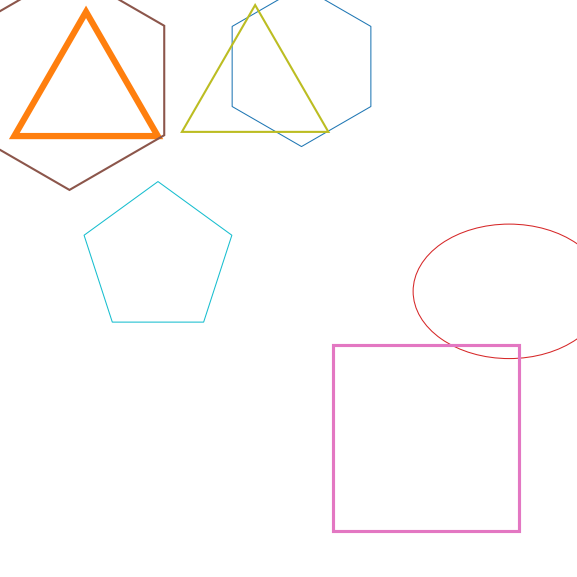[{"shape": "hexagon", "thickness": 0.5, "radius": 0.69, "center": [0.522, 0.884]}, {"shape": "triangle", "thickness": 3, "radius": 0.72, "center": [0.149, 0.835]}, {"shape": "oval", "thickness": 0.5, "radius": 0.83, "center": [0.882, 0.495]}, {"shape": "hexagon", "thickness": 1, "radius": 0.95, "center": [0.12, 0.86]}, {"shape": "square", "thickness": 1.5, "radius": 0.81, "center": [0.738, 0.24]}, {"shape": "triangle", "thickness": 1, "radius": 0.73, "center": [0.442, 0.844]}, {"shape": "pentagon", "thickness": 0.5, "radius": 0.67, "center": [0.274, 0.55]}]